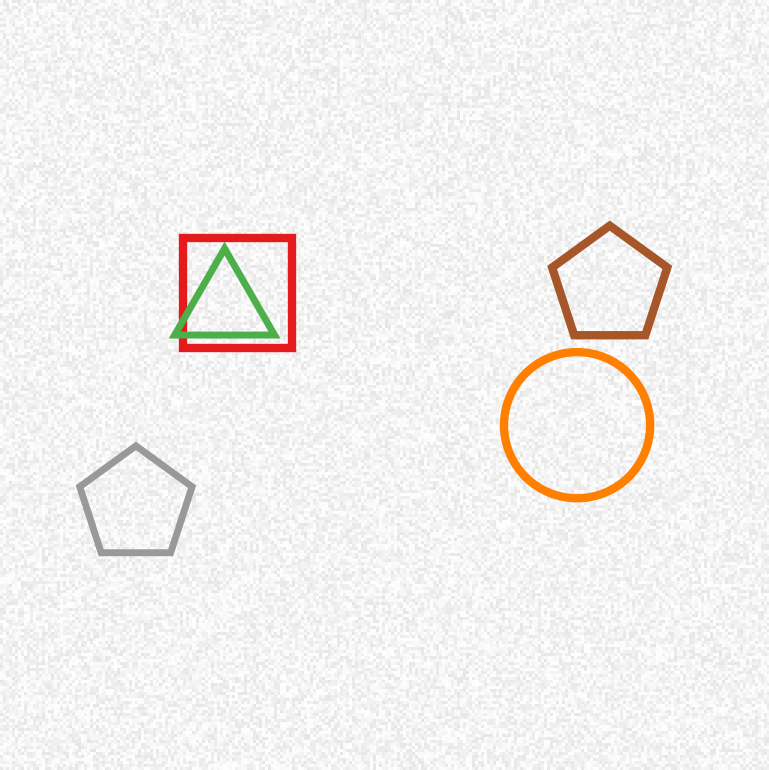[{"shape": "square", "thickness": 3, "radius": 0.36, "center": [0.308, 0.62]}, {"shape": "triangle", "thickness": 2.5, "radius": 0.37, "center": [0.292, 0.602]}, {"shape": "circle", "thickness": 3, "radius": 0.47, "center": [0.749, 0.448]}, {"shape": "pentagon", "thickness": 3, "radius": 0.39, "center": [0.792, 0.628]}, {"shape": "pentagon", "thickness": 2.5, "radius": 0.38, "center": [0.176, 0.344]}]